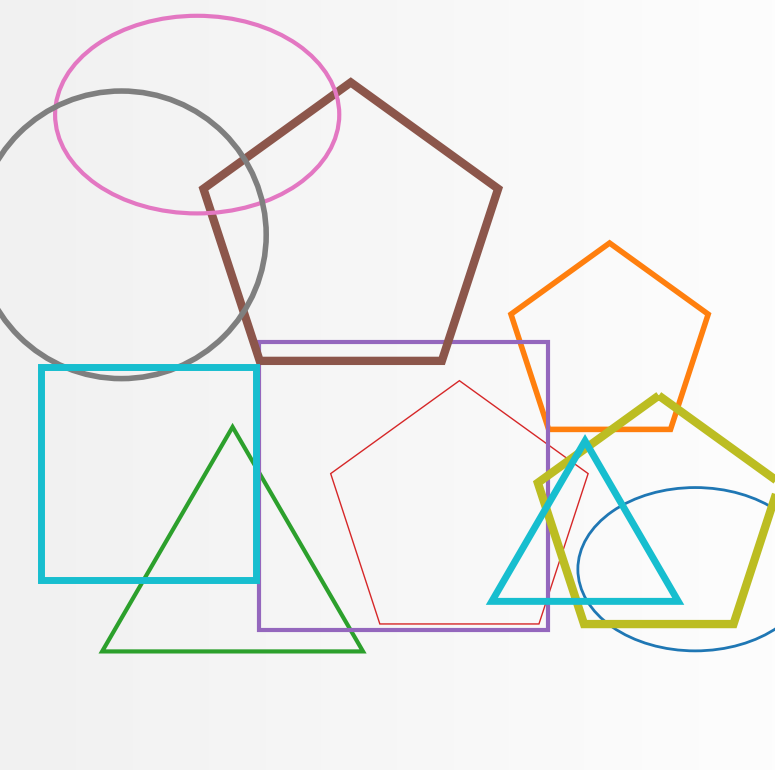[{"shape": "oval", "thickness": 1, "radius": 0.76, "center": [0.897, 0.261]}, {"shape": "pentagon", "thickness": 2, "radius": 0.67, "center": [0.787, 0.551]}, {"shape": "triangle", "thickness": 1.5, "radius": 0.97, "center": [0.3, 0.251]}, {"shape": "pentagon", "thickness": 0.5, "radius": 0.87, "center": [0.593, 0.331]}, {"shape": "square", "thickness": 1.5, "radius": 0.93, "center": [0.521, 0.369]}, {"shape": "pentagon", "thickness": 3, "radius": 1.0, "center": [0.453, 0.693]}, {"shape": "oval", "thickness": 1.5, "radius": 0.92, "center": [0.254, 0.851]}, {"shape": "circle", "thickness": 2, "radius": 0.93, "center": [0.157, 0.695]}, {"shape": "pentagon", "thickness": 3, "radius": 0.82, "center": [0.85, 0.322]}, {"shape": "triangle", "thickness": 2.5, "radius": 0.69, "center": [0.755, 0.288]}, {"shape": "square", "thickness": 2.5, "radius": 0.69, "center": [0.191, 0.385]}]